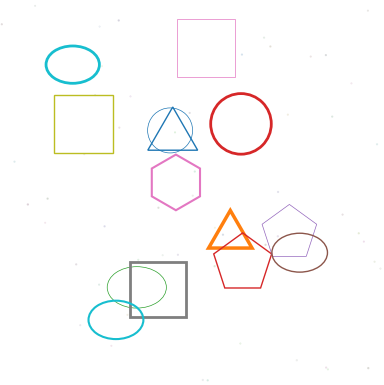[{"shape": "triangle", "thickness": 1, "radius": 0.37, "center": [0.449, 0.647]}, {"shape": "circle", "thickness": 0.5, "radius": 0.29, "center": [0.442, 0.661]}, {"shape": "triangle", "thickness": 2.5, "radius": 0.33, "center": [0.598, 0.388]}, {"shape": "oval", "thickness": 0.5, "radius": 0.38, "center": [0.355, 0.254]}, {"shape": "pentagon", "thickness": 1, "radius": 0.4, "center": [0.63, 0.316]}, {"shape": "circle", "thickness": 2, "radius": 0.39, "center": [0.626, 0.678]}, {"shape": "pentagon", "thickness": 0.5, "radius": 0.37, "center": [0.752, 0.394]}, {"shape": "oval", "thickness": 1, "radius": 0.36, "center": [0.778, 0.344]}, {"shape": "hexagon", "thickness": 1.5, "radius": 0.36, "center": [0.457, 0.526]}, {"shape": "square", "thickness": 0.5, "radius": 0.37, "center": [0.534, 0.876]}, {"shape": "square", "thickness": 2, "radius": 0.36, "center": [0.411, 0.248]}, {"shape": "square", "thickness": 1, "radius": 0.38, "center": [0.217, 0.677]}, {"shape": "oval", "thickness": 1.5, "radius": 0.36, "center": [0.301, 0.169]}, {"shape": "oval", "thickness": 2, "radius": 0.35, "center": [0.189, 0.832]}]